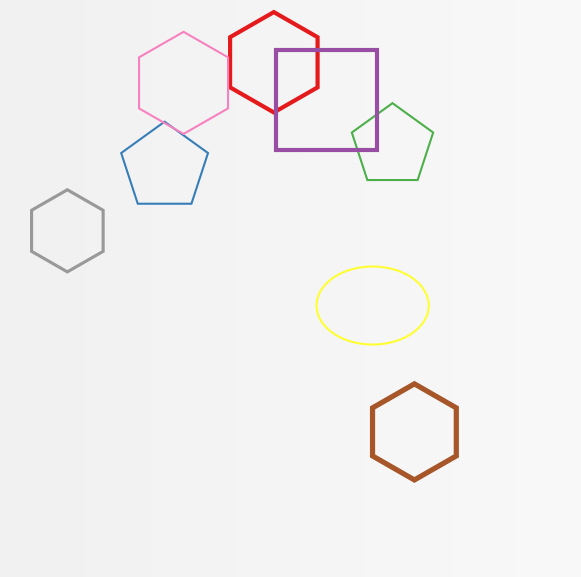[{"shape": "hexagon", "thickness": 2, "radius": 0.43, "center": [0.471, 0.891]}, {"shape": "pentagon", "thickness": 1, "radius": 0.39, "center": [0.283, 0.71]}, {"shape": "pentagon", "thickness": 1, "radius": 0.37, "center": [0.675, 0.747]}, {"shape": "square", "thickness": 2, "radius": 0.43, "center": [0.562, 0.827]}, {"shape": "oval", "thickness": 1, "radius": 0.48, "center": [0.641, 0.47]}, {"shape": "hexagon", "thickness": 2.5, "radius": 0.42, "center": [0.713, 0.251]}, {"shape": "hexagon", "thickness": 1, "radius": 0.44, "center": [0.316, 0.856]}, {"shape": "hexagon", "thickness": 1.5, "radius": 0.36, "center": [0.116, 0.599]}]